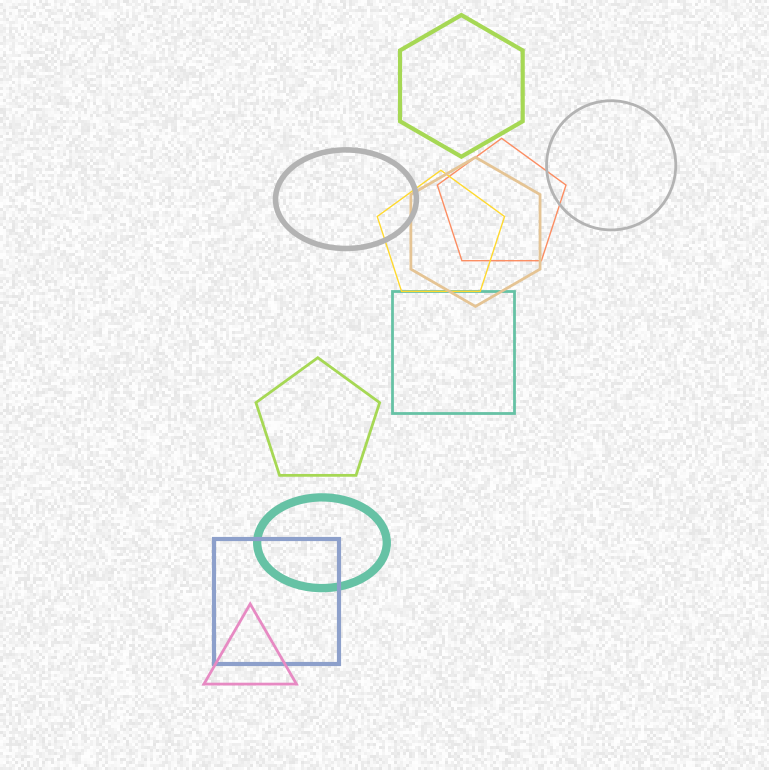[{"shape": "square", "thickness": 1, "radius": 0.39, "center": [0.588, 0.543]}, {"shape": "oval", "thickness": 3, "radius": 0.42, "center": [0.418, 0.295]}, {"shape": "pentagon", "thickness": 0.5, "radius": 0.44, "center": [0.652, 0.732]}, {"shape": "square", "thickness": 1.5, "radius": 0.41, "center": [0.359, 0.218]}, {"shape": "triangle", "thickness": 1, "radius": 0.35, "center": [0.325, 0.146]}, {"shape": "pentagon", "thickness": 1, "radius": 0.42, "center": [0.413, 0.451]}, {"shape": "hexagon", "thickness": 1.5, "radius": 0.46, "center": [0.599, 0.888]}, {"shape": "pentagon", "thickness": 0.5, "radius": 0.43, "center": [0.573, 0.692]}, {"shape": "hexagon", "thickness": 1, "radius": 0.48, "center": [0.617, 0.699]}, {"shape": "oval", "thickness": 2, "radius": 0.46, "center": [0.449, 0.741]}, {"shape": "circle", "thickness": 1, "radius": 0.42, "center": [0.794, 0.785]}]